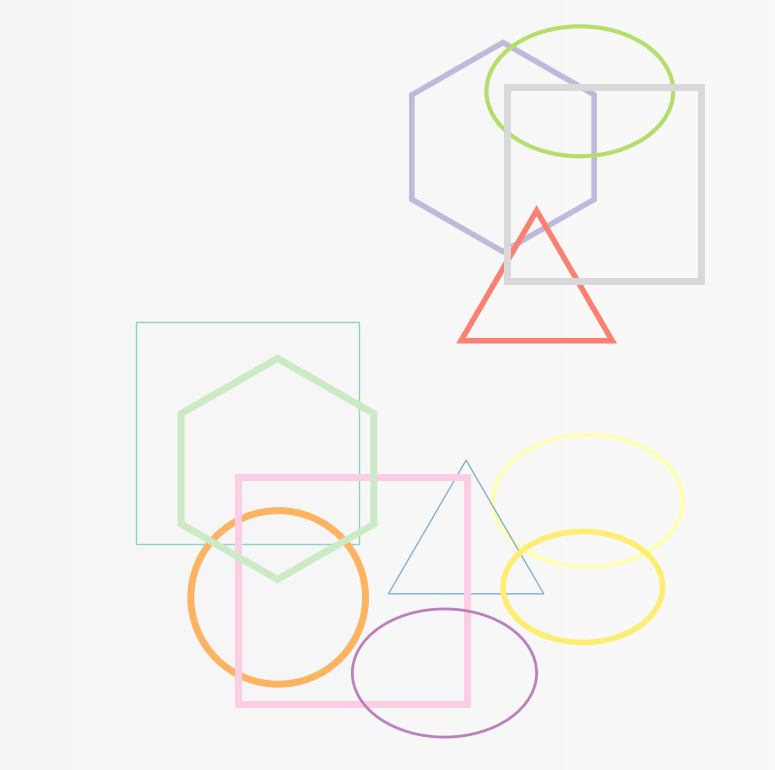[{"shape": "square", "thickness": 0.5, "radius": 0.72, "center": [0.319, 0.438]}, {"shape": "oval", "thickness": 1.5, "radius": 0.61, "center": [0.759, 0.349]}, {"shape": "hexagon", "thickness": 2, "radius": 0.68, "center": [0.649, 0.809]}, {"shape": "triangle", "thickness": 2, "radius": 0.56, "center": [0.692, 0.614]}, {"shape": "triangle", "thickness": 0.5, "radius": 0.58, "center": [0.601, 0.287]}, {"shape": "circle", "thickness": 2.5, "radius": 0.56, "center": [0.359, 0.224]}, {"shape": "oval", "thickness": 1.5, "radius": 0.6, "center": [0.748, 0.881]}, {"shape": "square", "thickness": 2.5, "radius": 0.74, "center": [0.455, 0.233]}, {"shape": "square", "thickness": 2.5, "radius": 0.63, "center": [0.78, 0.761]}, {"shape": "oval", "thickness": 1, "radius": 0.59, "center": [0.574, 0.126]}, {"shape": "hexagon", "thickness": 2.5, "radius": 0.72, "center": [0.358, 0.391]}, {"shape": "oval", "thickness": 2, "radius": 0.51, "center": [0.752, 0.238]}]